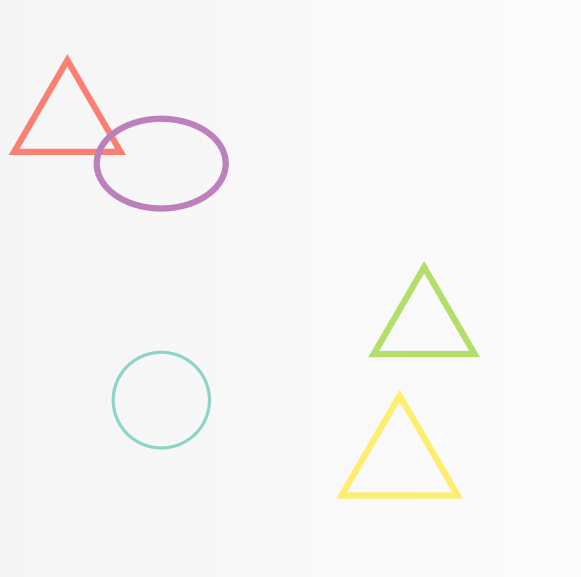[{"shape": "circle", "thickness": 1.5, "radius": 0.41, "center": [0.278, 0.306]}, {"shape": "triangle", "thickness": 3, "radius": 0.53, "center": [0.116, 0.789]}, {"shape": "triangle", "thickness": 3, "radius": 0.5, "center": [0.73, 0.436]}, {"shape": "oval", "thickness": 3, "radius": 0.55, "center": [0.277, 0.716]}, {"shape": "triangle", "thickness": 3, "radius": 0.58, "center": [0.687, 0.199]}]